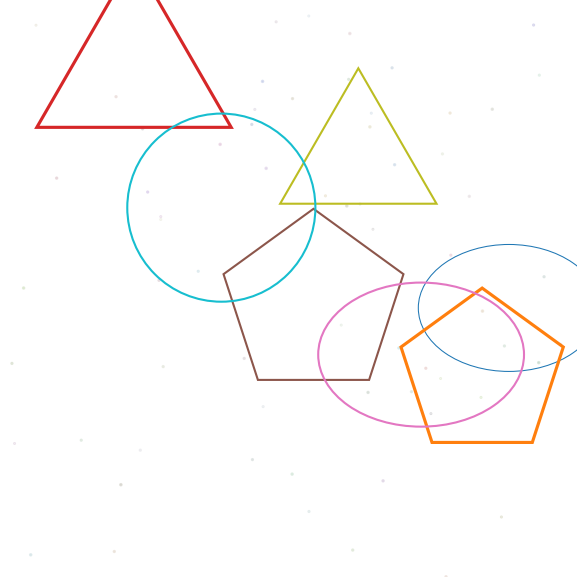[{"shape": "oval", "thickness": 0.5, "radius": 0.79, "center": [0.881, 0.466]}, {"shape": "pentagon", "thickness": 1.5, "radius": 0.74, "center": [0.835, 0.353]}, {"shape": "triangle", "thickness": 1.5, "radius": 0.97, "center": [0.232, 0.876]}, {"shape": "pentagon", "thickness": 1, "radius": 0.82, "center": [0.543, 0.474]}, {"shape": "oval", "thickness": 1, "radius": 0.89, "center": [0.729, 0.385]}, {"shape": "triangle", "thickness": 1, "radius": 0.78, "center": [0.62, 0.725]}, {"shape": "circle", "thickness": 1, "radius": 0.81, "center": [0.383, 0.64]}]